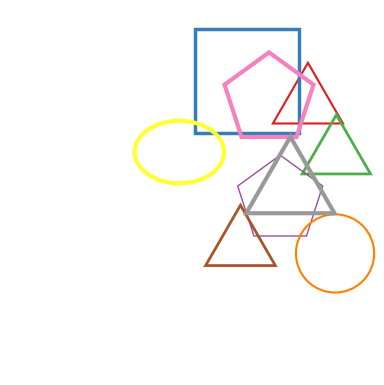[{"shape": "triangle", "thickness": 1.5, "radius": 0.53, "center": [0.8, 0.732]}, {"shape": "square", "thickness": 2.5, "radius": 0.68, "center": [0.642, 0.79]}, {"shape": "triangle", "thickness": 2, "radius": 0.51, "center": [0.874, 0.599]}, {"shape": "pentagon", "thickness": 1, "radius": 0.58, "center": [0.728, 0.481]}, {"shape": "circle", "thickness": 1.5, "radius": 0.51, "center": [0.87, 0.342]}, {"shape": "oval", "thickness": 3, "radius": 0.58, "center": [0.466, 0.605]}, {"shape": "triangle", "thickness": 2, "radius": 0.52, "center": [0.625, 0.362]}, {"shape": "pentagon", "thickness": 3, "radius": 0.61, "center": [0.699, 0.742]}, {"shape": "triangle", "thickness": 3, "radius": 0.66, "center": [0.754, 0.512]}]